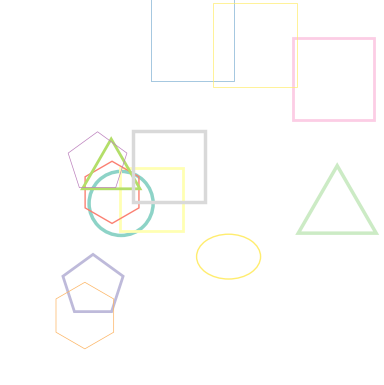[{"shape": "circle", "thickness": 2.5, "radius": 0.42, "center": [0.315, 0.472]}, {"shape": "square", "thickness": 2, "radius": 0.4, "center": [0.394, 0.482]}, {"shape": "pentagon", "thickness": 2, "radius": 0.41, "center": [0.242, 0.257]}, {"shape": "hexagon", "thickness": 1, "radius": 0.4, "center": [0.291, 0.5]}, {"shape": "square", "thickness": 0.5, "radius": 0.54, "center": [0.501, 0.897]}, {"shape": "hexagon", "thickness": 0.5, "radius": 0.43, "center": [0.22, 0.18]}, {"shape": "triangle", "thickness": 2, "radius": 0.43, "center": [0.289, 0.553]}, {"shape": "square", "thickness": 2, "radius": 0.53, "center": [0.866, 0.795]}, {"shape": "square", "thickness": 2.5, "radius": 0.46, "center": [0.438, 0.568]}, {"shape": "pentagon", "thickness": 0.5, "radius": 0.4, "center": [0.253, 0.577]}, {"shape": "triangle", "thickness": 2.5, "radius": 0.58, "center": [0.876, 0.453]}, {"shape": "oval", "thickness": 1, "radius": 0.42, "center": [0.594, 0.333]}, {"shape": "square", "thickness": 0.5, "radius": 0.54, "center": [0.663, 0.884]}]